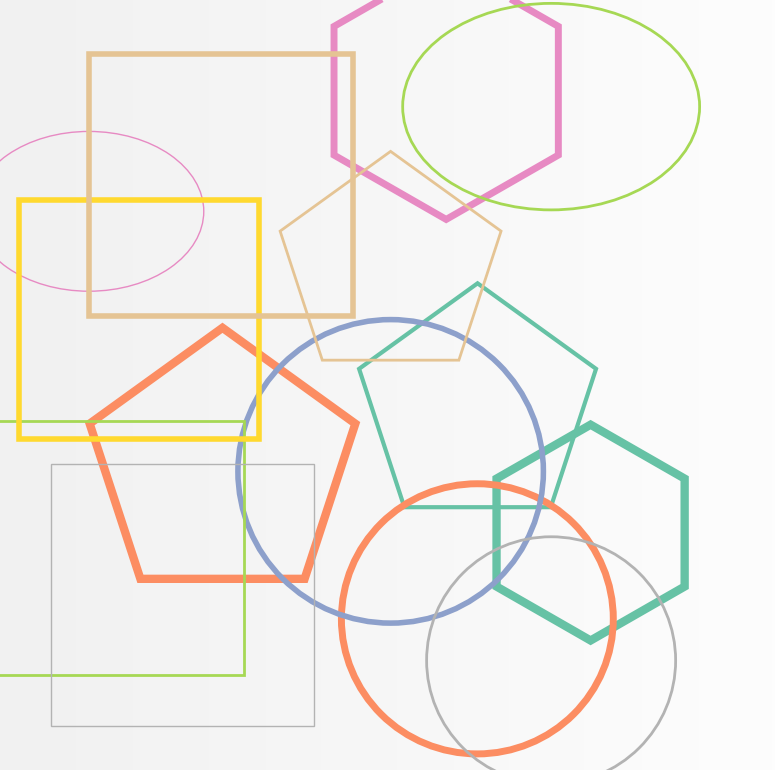[{"shape": "pentagon", "thickness": 1.5, "radius": 0.8, "center": [0.616, 0.471]}, {"shape": "hexagon", "thickness": 3, "radius": 0.7, "center": [0.762, 0.308]}, {"shape": "circle", "thickness": 2.5, "radius": 0.88, "center": [0.616, 0.196]}, {"shape": "pentagon", "thickness": 3, "radius": 0.9, "center": [0.287, 0.394]}, {"shape": "circle", "thickness": 2, "radius": 0.99, "center": [0.504, 0.388]}, {"shape": "hexagon", "thickness": 2.5, "radius": 0.84, "center": [0.576, 0.882]}, {"shape": "oval", "thickness": 0.5, "radius": 0.74, "center": [0.115, 0.726]}, {"shape": "square", "thickness": 1, "radius": 0.82, "center": [0.15, 0.289]}, {"shape": "oval", "thickness": 1, "radius": 0.96, "center": [0.711, 0.862]}, {"shape": "square", "thickness": 2, "radius": 0.78, "center": [0.179, 0.585]}, {"shape": "square", "thickness": 2, "radius": 0.85, "center": [0.285, 0.76]}, {"shape": "pentagon", "thickness": 1, "radius": 0.75, "center": [0.504, 0.654]}, {"shape": "circle", "thickness": 1, "radius": 0.8, "center": [0.711, 0.142]}, {"shape": "square", "thickness": 0.5, "radius": 0.85, "center": [0.236, 0.228]}]